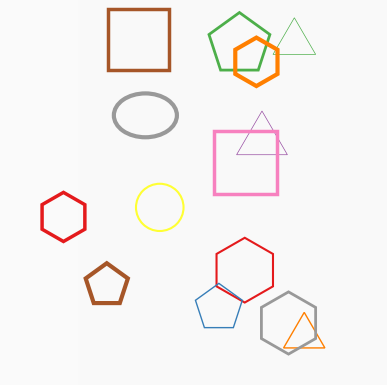[{"shape": "hexagon", "thickness": 2.5, "radius": 0.32, "center": [0.164, 0.437]}, {"shape": "hexagon", "thickness": 1.5, "radius": 0.42, "center": [0.632, 0.298]}, {"shape": "pentagon", "thickness": 1, "radius": 0.32, "center": [0.565, 0.2]}, {"shape": "pentagon", "thickness": 2, "radius": 0.41, "center": [0.618, 0.885]}, {"shape": "triangle", "thickness": 0.5, "radius": 0.32, "center": [0.76, 0.89]}, {"shape": "triangle", "thickness": 0.5, "radius": 0.38, "center": [0.676, 0.636]}, {"shape": "hexagon", "thickness": 3, "radius": 0.31, "center": [0.662, 0.839]}, {"shape": "triangle", "thickness": 1, "radius": 0.31, "center": [0.785, 0.127]}, {"shape": "circle", "thickness": 1.5, "radius": 0.31, "center": [0.412, 0.461]}, {"shape": "pentagon", "thickness": 3, "radius": 0.29, "center": [0.276, 0.259]}, {"shape": "square", "thickness": 2.5, "radius": 0.4, "center": [0.357, 0.897]}, {"shape": "square", "thickness": 2.5, "radius": 0.41, "center": [0.633, 0.579]}, {"shape": "hexagon", "thickness": 2, "radius": 0.4, "center": [0.745, 0.161]}, {"shape": "oval", "thickness": 3, "radius": 0.41, "center": [0.375, 0.7]}]